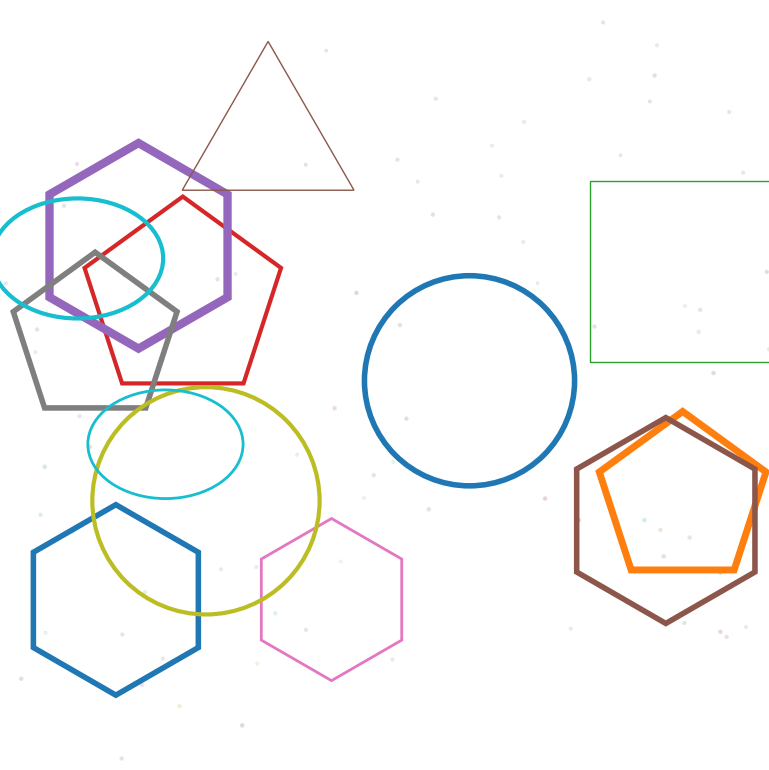[{"shape": "circle", "thickness": 2, "radius": 0.68, "center": [0.61, 0.505]}, {"shape": "hexagon", "thickness": 2, "radius": 0.62, "center": [0.15, 0.221]}, {"shape": "pentagon", "thickness": 2.5, "radius": 0.57, "center": [0.887, 0.352]}, {"shape": "square", "thickness": 0.5, "radius": 0.59, "center": [0.884, 0.647]}, {"shape": "pentagon", "thickness": 1.5, "radius": 0.67, "center": [0.237, 0.611]}, {"shape": "hexagon", "thickness": 3, "radius": 0.67, "center": [0.18, 0.681]}, {"shape": "triangle", "thickness": 0.5, "radius": 0.64, "center": [0.348, 0.817]}, {"shape": "hexagon", "thickness": 2, "radius": 0.67, "center": [0.865, 0.324]}, {"shape": "hexagon", "thickness": 1, "radius": 0.53, "center": [0.431, 0.221]}, {"shape": "pentagon", "thickness": 2, "radius": 0.56, "center": [0.124, 0.561]}, {"shape": "circle", "thickness": 1.5, "radius": 0.74, "center": [0.267, 0.35]}, {"shape": "oval", "thickness": 1.5, "radius": 0.56, "center": [0.101, 0.664]}, {"shape": "oval", "thickness": 1, "radius": 0.5, "center": [0.215, 0.423]}]